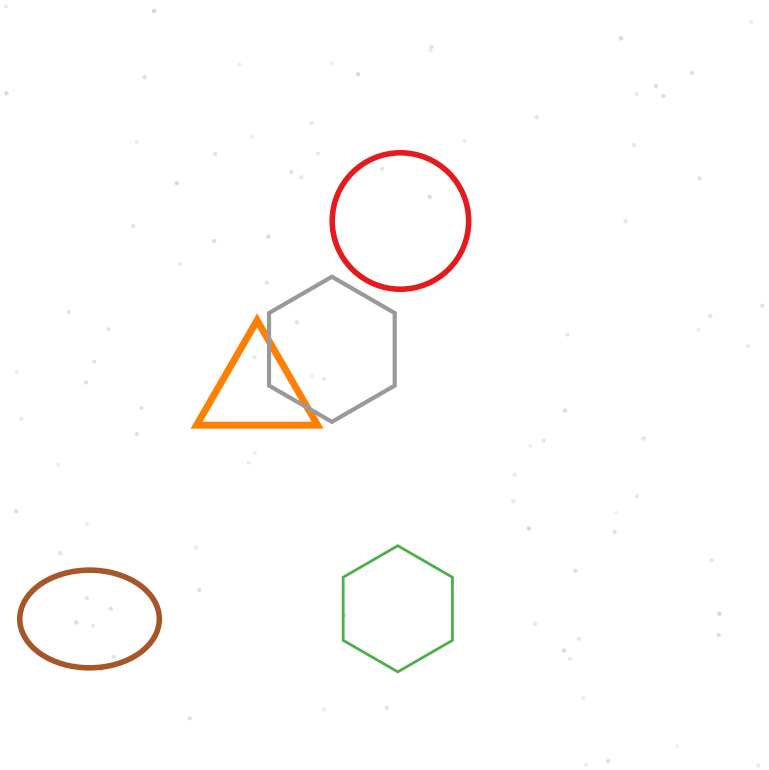[{"shape": "circle", "thickness": 2, "radius": 0.44, "center": [0.52, 0.713]}, {"shape": "hexagon", "thickness": 1, "radius": 0.41, "center": [0.517, 0.209]}, {"shape": "triangle", "thickness": 2.5, "radius": 0.45, "center": [0.334, 0.493]}, {"shape": "oval", "thickness": 2, "radius": 0.45, "center": [0.116, 0.196]}, {"shape": "hexagon", "thickness": 1.5, "radius": 0.47, "center": [0.431, 0.546]}]